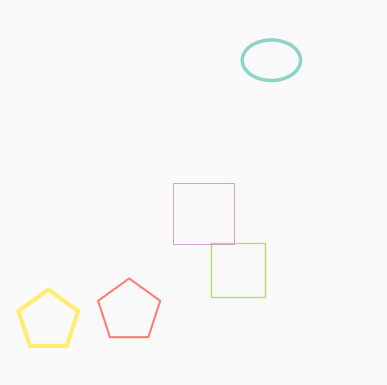[{"shape": "oval", "thickness": 2.5, "radius": 0.38, "center": [0.7, 0.844]}, {"shape": "pentagon", "thickness": 1.5, "radius": 0.42, "center": [0.333, 0.192]}, {"shape": "square", "thickness": 1, "radius": 0.35, "center": [0.615, 0.298]}, {"shape": "square", "thickness": 0.5, "radius": 0.4, "center": [0.525, 0.446]}, {"shape": "pentagon", "thickness": 3, "radius": 0.4, "center": [0.125, 0.167]}]